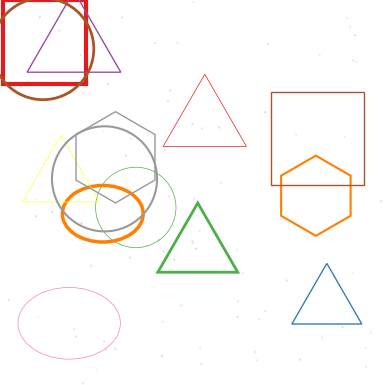[{"shape": "square", "thickness": 3, "radius": 0.54, "center": [0.116, 0.891]}, {"shape": "triangle", "thickness": 0.5, "radius": 0.63, "center": [0.532, 0.682]}, {"shape": "triangle", "thickness": 1, "radius": 0.52, "center": [0.849, 0.211]}, {"shape": "triangle", "thickness": 2, "radius": 0.6, "center": [0.514, 0.353]}, {"shape": "circle", "thickness": 0.5, "radius": 0.52, "center": [0.353, 0.461]}, {"shape": "triangle", "thickness": 1, "radius": 0.7, "center": [0.192, 0.883]}, {"shape": "oval", "thickness": 2.5, "radius": 0.52, "center": [0.267, 0.445]}, {"shape": "hexagon", "thickness": 1.5, "radius": 0.52, "center": [0.82, 0.492]}, {"shape": "triangle", "thickness": 0.5, "radius": 0.58, "center": [0.158, 0.533]}, {"shape": "square", "thickness": 1, "radius": 0.6, "center": [0.826, 0.641]}, {"shape": "circle", "thickness": 2, "radius": 0.66, "center": [0.112, 0.873]}, {"shape": "oval", "thickness": 0.5, "radius": 0.67, "center": [0.18, 0.16]}, {"shape": "circle", "thickness": 1.5, "radius": 0.68, "center": [0.272, 0.535]}, {"shape": "hexagon", "thickness": 1, "radius": 0.59, "center": [0.3, 0.591]}]